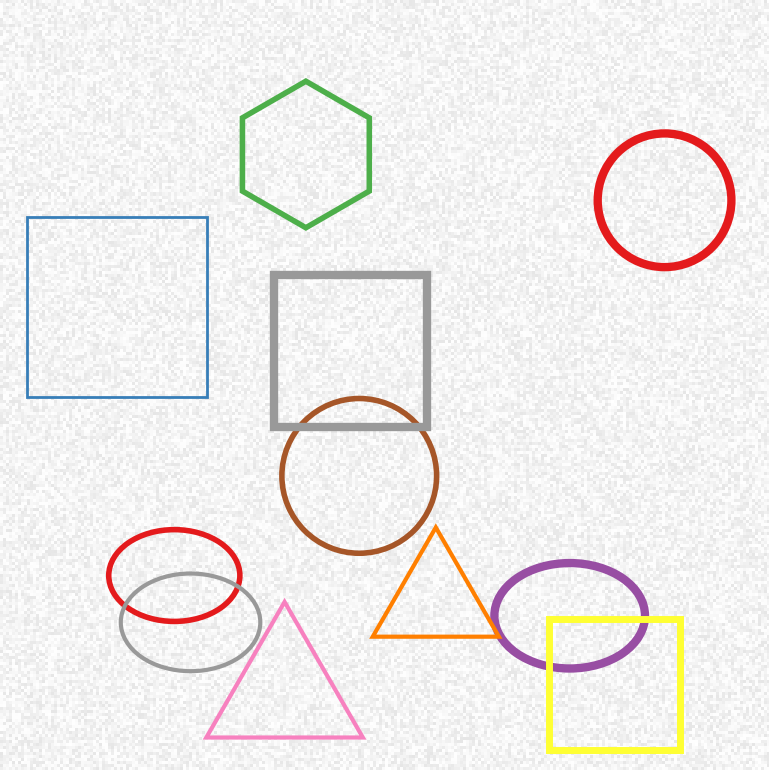[{"shape": "circle", "thickness": 3, "radius": 0.43, "center": [0.863, 0.74]}, {"shape": "oval", "thickness": 2, "radius": 0.43, "center": [0.226, 0.253]}, {"shape": "square", "thickness": 1, "radius": 0.58, "center": [0.152, 0.601]}, {"shape": "hexagon", "thickness": 2, "radius": 0.48, "center": [0.397, 0.799]}, {"shape": "oval", "thickness": 3, "radius": 0.49, "center": [0.74, 0.2]}, {"shape": "triangle", "thickness": 1.5, "radius": 0.47, "center": [0.566, 0.22]}, {"shape": "square", "thickness": 2.5, "radius": 0.43, "center": [0.798, 0.111]}, {"shape": "circle", "thickness": 2, "radius": 0.5, "center": [0.467, 0.382]}, {"shape": "triangle", "thickness": 1.5, "radius": 0.59, "center": [0.37, 0.101]}, {"shape": "square", "thickness": 3, "radius": 0.49, "center": [0.455, 0.544]}, {"shape": "oval", "thickness": 1.5, "radius": 0.45, "center": [0.247, 0.192]}]